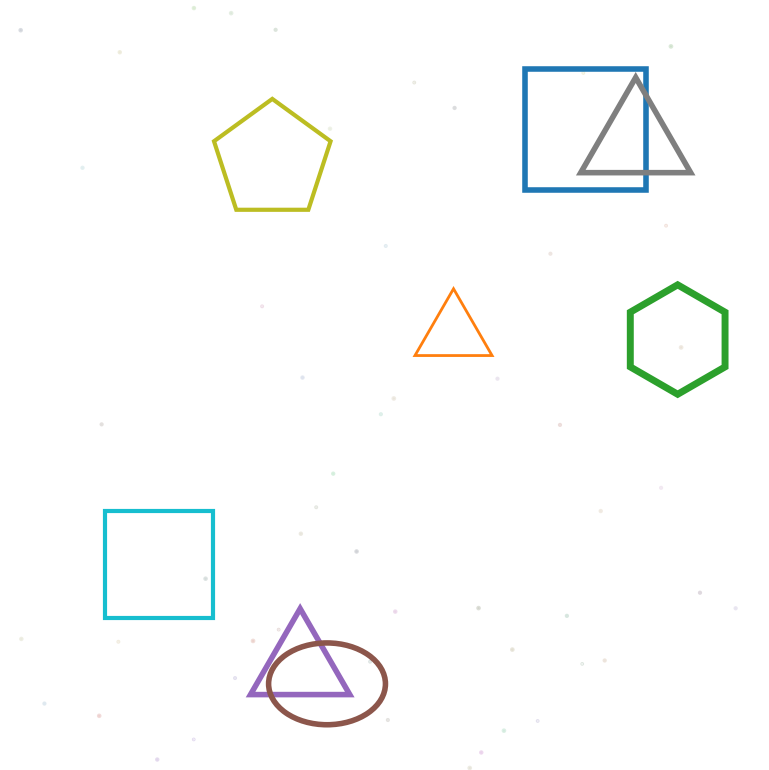[{"shape": "square", "thickness": 2, "radius": 0.39, "center": [0.76, 0.832]}, {"shape": "triangle", "thickness": 1, "radius": 0.29, "center": [0.589, 0.567]}, {"shape": "hexagon", "thickness": 2.5, "radius": 0.36, "center": [0.88, 0.559]}, {"shape": "triangle", "thickness": 2, "radius": 0.37, "center": [0.39, 0.135]}, {"shape": "oval", "thickness": 2, "radius": 0.38, "center": [0.425, 0.112]}, {"shape": "triangle", "thickness": 2, "radius": 0.41, "center": [0.826, 0.817]}, {"shape": "pentagon", "thickness": 1.5, "radius": 0.4, "center": [0.354, 0.792]}, {"shape": "square", "thickness": 1.5, "radius": 0.35, "center": [0.206, 0.267]}]